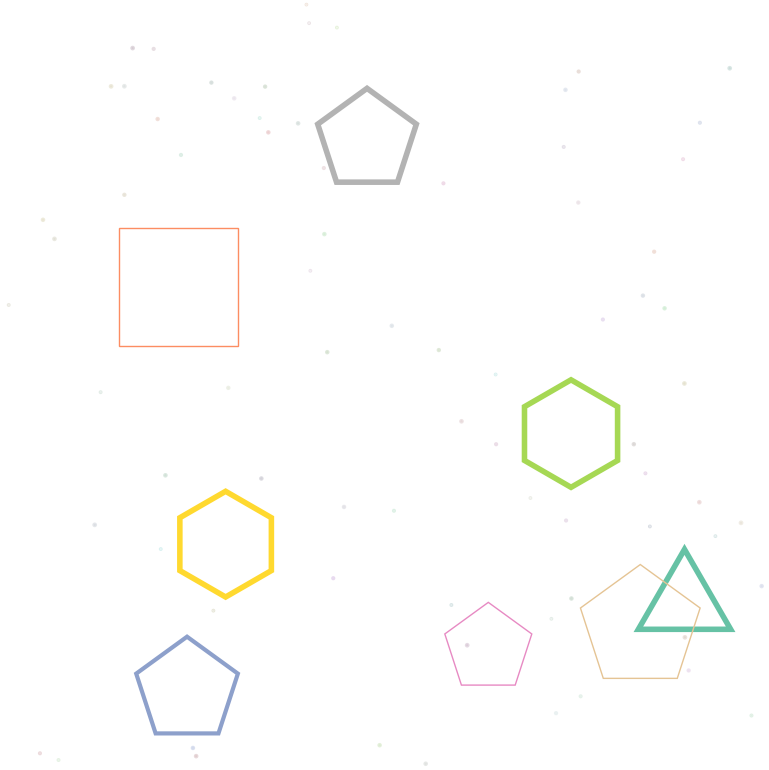[{"shape": "triangle", "thickness": 2, "radius": 0.35, "center": [0.889, 0.217]}, {"shape": "square", "thickness": 0.5, "radius": 0.39, "center": [0.232, 0.627]}, {"shape": "pentagon", "thickness": 1.5, "radius": 0.35, "center": [0.243, 0.104]}, {"shape": "pentagon", "thickness": 0.5, "radius": 0.3, "center": [0.634, 0.158]}, {"shape": "hexagon", "thickness": 2, "radius": 0.35, "center": [0.742, 0.437]}, {"shape": "hexagon", "thickness": 2, "radius": 0.34, "center": [0.293, 0.293]}, {"shape": "pentagon", "thickness": 0.5, "radius": 0.41, "center": [0.832, 0.185]}, {"shape": "pentagon", "thickness": 2, "radius": 0.34, "center": [0.477, 0.818]}]